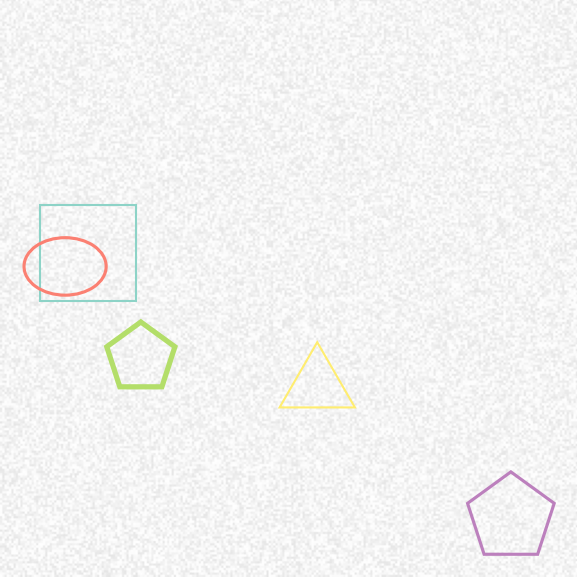[{"shape": "square", "thickness": 1, "radius": 0.42, "center": [0.153, 0.561]}, {"shape": "oval", "thickness": 1.5, "radius": 0.36, "center": [0.113, 0.538]}, {"shape": "pentagon", "thickness": 2.5, "radius": 0.31, "center": [0.244, 0.38]}, {"shape": "pentagon", "thickness": 1.5, "radius": 0.39, "center": [0.885, 0.103]}, {"shape": "triangle", "thickness": 1, "radius": 0.38, "center": [0.549, 0.331]}]